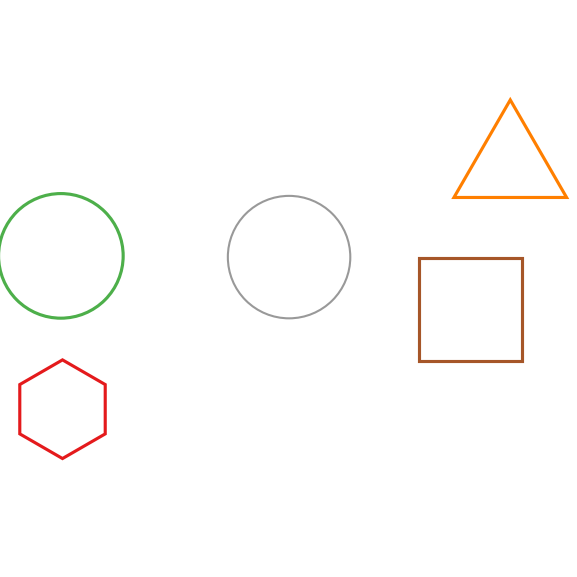[{"shape": "hexagon", "thickness": 1.5, "radius": 0.43, "center": [0.108, 0.291]}, {"shape": "circle", "thickness": 1.5, "radius": 0.54, "center": [0.105, 0.556]}, {"shape": "triangle", "thickness": 1.5, "radius": 0.56, "center": [0.884, 0.714]}, {"shape": "square", "thickness": 1.5, "radius": 0.45, "center": [0.815, 0.463]}, {"shape": "circle", "thickness": 1, "radius": 0.53, "center": [0.501, 0.554]}]